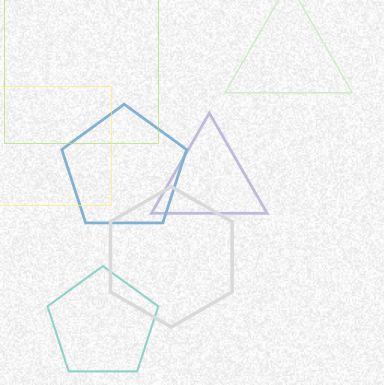[{"shape": "pentagon", "thickness": 1.5, "radius": 0.76, "center": [0.267, 0.158]}, {"shape": "triangle", "thickness": 2, "radius": 0.87, "center": [0.544, 0.533]}, {"shape": "pentagon", "thickness": 2, "radius": 0.85, "center": [0.323, 0.559]}, {"shape": "square", "thickness": 0.5, "radius": 1.0, "center": [0.211, 0.829]}, {"shape": "hexagon", "thickness": 2.5, "radius": 0.91, "center": [0.445, 0.333]}, {"shape": "triangle", "thickness": 1, "radius": 0.95, "center": [0.75, 0.854]}, {"shape": "square", "thickness": 0.5, "radius": 0.77, "center": [0.133, 0.622]}]